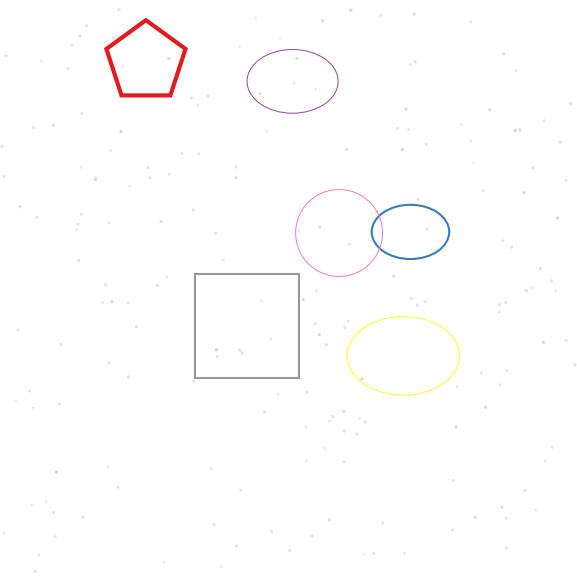[{"shape": "pentagon", "thickness": 2, "radius": 0.36, "center": [0.253, 0.892]}, {"shape": "oval", "thickness": 1, "radius": 0.34, "center": [0.711, 0.598]}, {"shape": "oval", "thickness": 0.5, "radius": 0.39, "center": [0.507, 0.858]}, {"shape": "oval", "thickness": 0.5, "radius": 0.49, "center": [0.698, 0.383]}, {"shape": "circle", "thickness": 0.5, "radius": 0.38, "center": [0.587, 0.596]}, {"shape": "square", "thickness": 1, "radius": 0.45, "center": [0.428, 0.435]}]